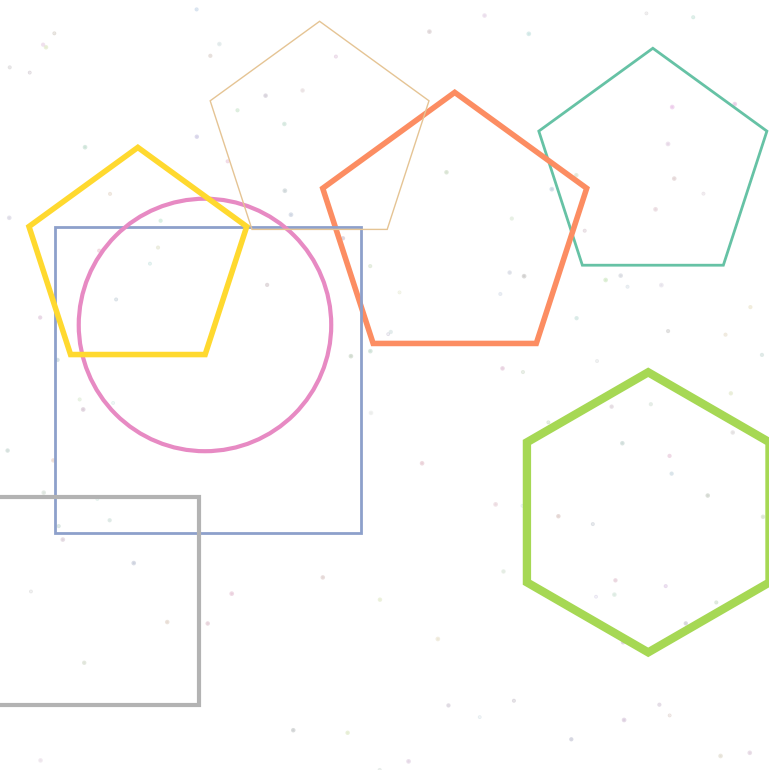[{"shape": "pentagon", "thickness": 1, "radius": 0.78, "center": [0.848, 0.782]}, {"shape": "pentagon", "thickness": 2, "radius": 0.9, "center": [0.591, 0.7]}, {"shape": "square", "thickness": 1, "radius": 0.99, "center": [0.27, 0.506]}, {"shape": "circle", "thickness": 1.5, "radius": 0.82, "center": [0.266, 0.578]}, {"shape": "hexagon", "thickness": 3, "radius": 0.91, "center": [0.842, 0.335]}, {"shape": "pentagon", "thickness": 2, "radius": 0.74, "center": [0.179, 0.66]}, {"shape": "pentagon", "thickness": 0.5, "radius": 0.75, "center": [0.415, 0.823]}, {"shape": "square", "thickness": 1.5, "radius": 0.68, "center": [0.123, 0.219]}]